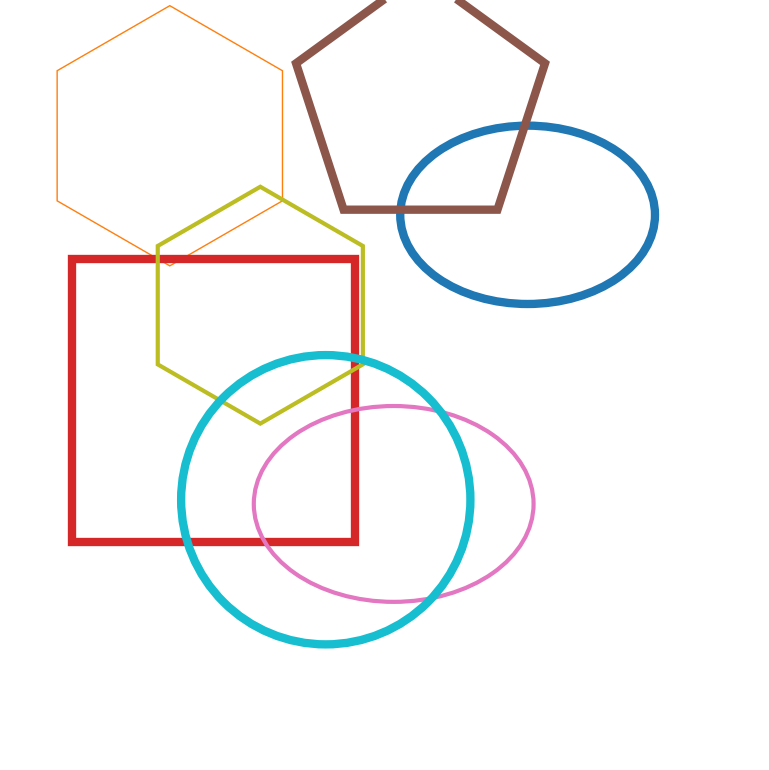[{"shape": "oval", "thickness": 3, "radius": 0.83, "center": [0.685, 0.721]}, {"shape": "hexagon", "thickness": 0.5, "radius": 0.84, "center": [0.221, 0.824]}, {"shape": "square", "thickness": 3, "radius": 0.92, "center": [0.278, 0.48]}, {"shape": "pentagon", "thickness": 3, "radius": 0.85, "center": [0.546, 0.865]}, {"shape": "oval", "thickness": 1.5, "radius": 0.91, "center": [0.511, 0.346]}, {"shape": "hexagon", "thickness": 1.5, "radius": 0.77, "center": [0.338, 0.604]}, {"shape": "circle", "thickness": 3, "radius": 0.94, "center": [0.423, 0.351]}]